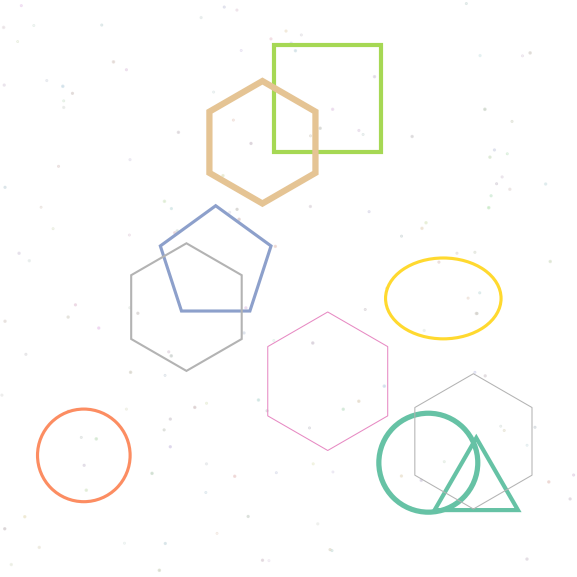[{"shape": "triangle", "thickness": 2, "radius": 0.42, "center": [0.825, 0.158]}, {"shape": "circle", "thickness": 2.5, "radius": 0.43, "center": [0.742, 0.198]}, {"shape": "circle", "thickness": 1.5, "radius": 0.4, "center": [0.145, 0.211]}, {"shape": "pentagon", "thickness": 1.5, "radius": 0.5, "center": [0.373, 0.542]}, {"shape": "hexagon", "thickness": 0.5, "radius": 0.6, "center": [0.567, 0.339]}, {"shape": "square", "thickness": 2, "radius": 0.46, "center": [0.567, 0.828]}, {"shape": "oval", "thickness": 1.5, "radius": 0.5, "center": [0.768, 0.482]}, {"shape": "hexagon", "thickness": 3, "radius": 0.53, "center": [0.454, 0.753]}, {"shape": "hexagon", "thickness": 1, "radius": 0.55, "center": [0.323, 0.467]}, {"shape": "hexagon", "thickness": 0.5, "radius": 0.59, "center": [0.82, 0.235]}]